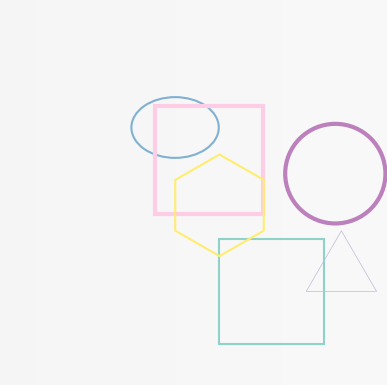[{"shape": "square", "thickness": 1.5, "radius": 0.68, "center": [0.7, 0.243]}, {"shape": "triangle", "thickness": 0.5, "radius": 0.52, "center": [0.881, 0.295]}, {"shape": "oval", "thickness": 1.5, "radius": 0.56, "center": [0.452, 0.669]}, {"shape": "square", "thickness": 3, "radius": 0.7, "center": [0.539, 0.585]}, {"shape": "circle", "thickness": 3, "radius": 0.65, "center": [0.865, 0.549]}, {"shape": "hexagon", "thickness": 1.5, "radius": 0.66, "center": [0.566, 0.467]}]